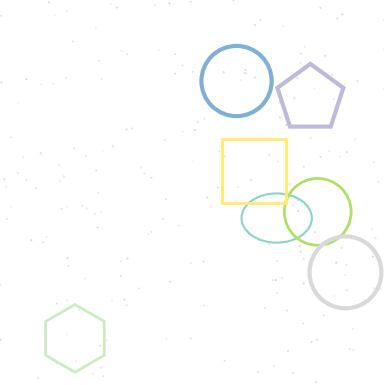[{"shape": "oval", "thickness": 1.5, "radius": 0.46, "center": [0.719, 0.434]}, {"shape": "pentagon", "thickness": 3, "radius": 0.45, "center": [0.806, 0.744]}, {"shape": "circle", "thickness": 3, "radius": 0.46, "center": [0.614, 0.79]}, {"shape": "circle", "thickness": 2, "radius": 0.43, "center": [0.825, 0.45]}, {"shape": "circle", "thickness": 3, "radius": 0.47, "center": [0.897, 0.293]}, {"shape": "hexagon", "thickness": 2, "radius": 0.44, "center": [0.195, 0.121]}, {"shape": "square", "thickness": 2, "radius": 0.41, "center": [0.66, 0.556]}]